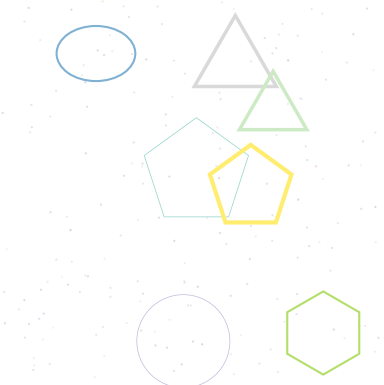[{"shape": "pentagon", "thickness": 0.5, "radius": 0.71, "center": [0.51, 0.552]}, {"shape": "circle", "thickness": 0.5, "radius": 0.6, "center": [0.476, 0.114]}, {"shape": "oval", "thickness": 1.5, "radius": 0.51, "center": [0.249, 0.861]}, {"shape": "hexagon", "thickness": 1.5, "radius": 0.54, "center": [0.84, 0.135]}, {"shape": "triangle", "thickness": 2.5, "radius": 0.61, "center": [0.611, 0.837]}, {"shape": "triangle", "thickness": 2.5, "radius": 0.51, "center": [0.709, 0.714]}, {"shape": "pentagon", "thickness": 3, "radius": 0.56, "center": [0.651, 0.512]}]